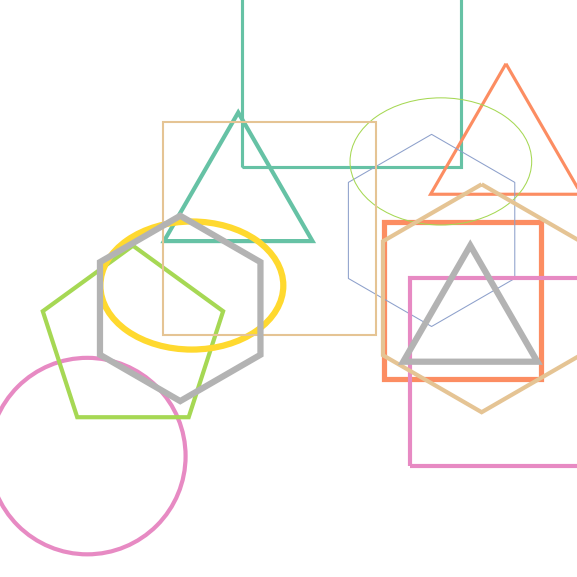[{"shape": "square", "thickness": 1.5, "radius": 0.95, "center": [0.609, 0.9]}, {"shape": "triangle", "thickness": 2, "radius": 0.74, "center": [0.413, 0.656]}, {"shape": "triangle", "thickness": 1.5, "radius": 0.75, "center": [0.876, 0.738]}, {"shape": "square", "thickness": 2.5, "radius": 0.68, "center": [0.8, 0.479]}, {"shape": "hexagon", "thickness": 0.5, "radius": 0.83, "center": [0.747, 0.6]}, {"shape": "circle", "thickness": 2, "radius": 0.85, "center": [0.151, 0.209]}, {"shape": "square", "thickness": 2, "radius": 0.81, "center": [0.873, 0.355]}, {"shape": "oval", "thickness": 0.5, "radius": 0.79, "center": [0.763, 0.72]}, {"shape": "pentagon", "thickness": 2, "radius": 0.82, "center": [0.23, 0.409]}, {"shape": "oval", "thickness": 3, "radius": 0.79, "center": [0.332, 0.505]}, {"shape": "square", "thickness": 1, "radius": 0.92, "center": [0.466, 0.603]}, {"shape": "hexagon", "thickness": 2, "radius": 0.99, "center": [0.834, 0.483]}, {"shape": "hexagon", "thickness": 3, "radius": 0.8, "center": [0.312, 0.465]}, {"shape": "triangle", "thickness": 3, "radius": 0.67, "center": [0.814, 0.44]}]